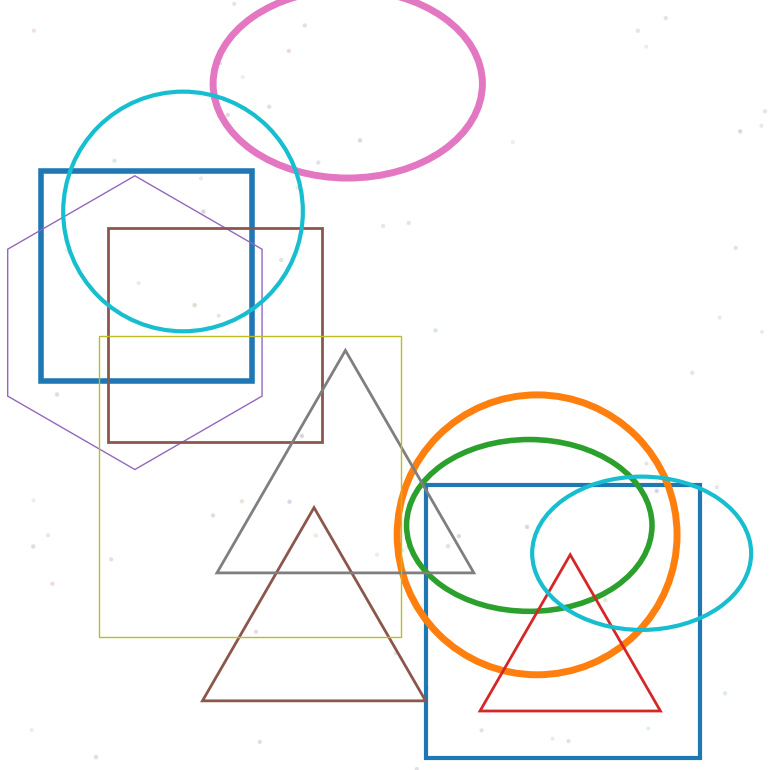[{"shape": "square", "thickness": 2, "radius": 0.68, "center": [0.19, 0.641]}, {"shape": "square", "thickness": 1.5, "radius": 0.89, "center": [0.731, 0.193]}, {"shape": "circle", "thickness": 2.5, "radius": 0.91, "center": [0.698, 0.305]}, {"shape": "oval", "thickness": 2, "radius": 0.8, "center": [0.687, 0.318]}, {"shape": "triangle", "thickness": 1, "radius": 0.68, "center": [0.741, 0.144]}, {"shape": "hexagon", "thickness": 0.5, "radius": 0.95, "center": [0.175, 0.581]}, {"shape": "square", "thickness": 1, "radius": 0.69, "center": [0.279, 0.565]}, {"shape": "triangle", "thickness": 1, "radius": 0.84, "center": [0.408, 0.173]}, {"shape": "oval", "thickness": 2.5, "radius": 0.87, "center": [0.452, 0.891]}, {"shape": "triangle", "thickness": 1, "radius": 0.96, "center": [0.449, 0.352]}, {"shape": "square", "thickness": 0.5, "radius": 0.98, "center": [0.324, 0.368]}, {"shape": "circle", "thickness": 1.5, "radius": 0.78, "center": [0.238, 0.725]}, {"shape": "oval", "thickness": 1.5, "radius": 0.71, "center": [0.833, 0.281]}]